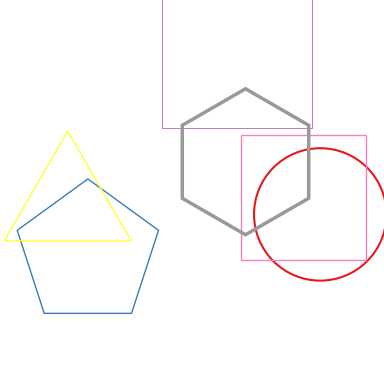[{"shape": "circle", "thickness": 1.5, "radius": 0.86, "center": [0.832, 0.443]}, {"shape": "pentagon", "thickness": 1, "radius": 0.96, "center": [0.228, 0.342]}, {"shape": "square", "thickness": 0.5, "radius": 0.97, "center": [0.616, 0.861]}, {"shape": "triangle", "thickness": 1, "radius": 0.95, "center": [0.176, 0.47]}, {"shape": "square", "thickness": 1, "radius": 0.81, "center": [0.789, 0.488]}, {"shape": "hexagon", "thickness": 2.5, "radius": 0.95, "center": [0.638, 0.58]}]